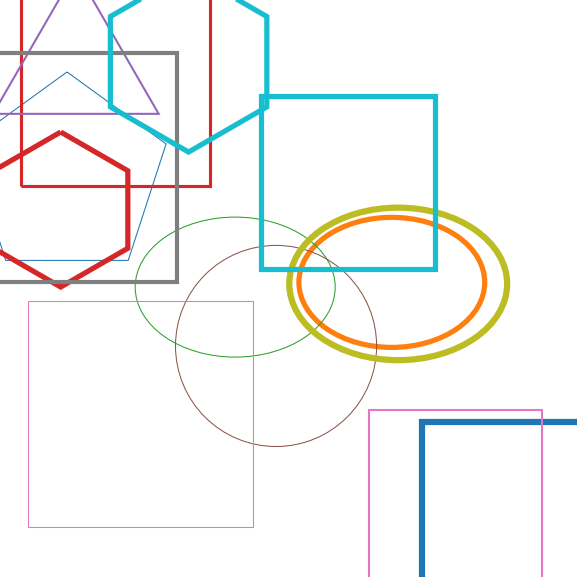[{"shape": "pentagon", "thickness": 0.5, "radius": 0.9, "center": [0.116, 0.694]}, {"shape": "square", "thickness": 3, "radius": 0.69, "center": [0.868, 0.131]}, {"shape": "oval", "thickness": 2.5, "radius": 0.8, "center": [0.678, 0.51]}, {"shape": "oval", "thickness": 0.5, "radius": 0.87, "center": [0.407, 0.502]}, {"shape": "hexagon", "thickness": 2.5, "radius": 0.67, "center": [0.105, 0.636]}, {"shape": "square", "thickness": 1.5, "radius": 0.82, "center": [0.2, 0.841]}, {"shape": "triangle", "thickness": 1, "radius": 0.83, "center": [0.131, 0.885]}, {"shape": "circle", "thickness": 0.5, "radius": 0.87, "center": [0.478, 0.4]}, {"shape": "square", "thickness": 1, "radius": 0.75, "center": [0.788, 0.14]}, {"shape": "square", "thickness": 0.5, "radius": 0.98, "center": [0.243, 0.282]}, {"shape": "square", "thickness": 2, "radius": 0.99, "center": [0.108, 0.709]}, {"shape": "oval", "thickness": 3, "radius": 0.94, "center": [0.69, 0.508]}, {"shape": "square", "thickness": 2.5, "radius": 0.75, "center": [0.602, 0.683]}, {"shape": "hexagon", "thickness": 2.5, "radius": 0.78, "center": [0.327, 0.892]}]